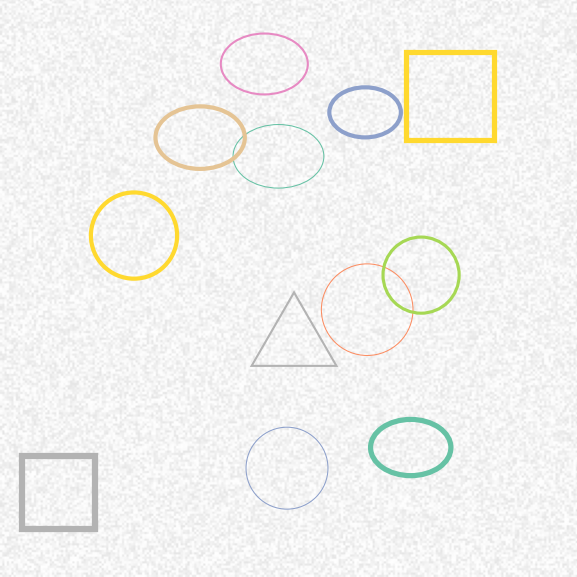[{"shape": "oval", "thickness": 2.5, "radius": 0.35, "center": [0.711, 0.224]}, {"shape": "oval", "thickness": 0.5, "radius": 0.39, "center": [0.482, 0.728]}, {"shape": "circle", "thickness": 0.5, "radius": 0.4, "center": [0.636, 0.463]}, {"shape": "oval", "thickness": 2, "radius": 0.31, "center": [0.632, 0.805]}, {"shape": "circle", "thickness": 0.5, "radius": 0.35, "center": [0.497, 0.188]}, {"shape": "oval", "thickness": 1, "radius": 0.38, "center": [0.458, 0.888]}, {"shape": "circle", "thickness": 1.5, "radius": 0.33, "center": [0.729, 0.523]}, {"shape": "circle", "thickness": 2, "radius": 0.37, "center": [0.232, 0.591]}, {"shape": "square", "thickness": 2.5, "radius": 0.38, "center": [0.779, 0.833]}, {"shape": "oval", "thickness": 2, "radius": 0.39, "center": [0.347, 0.761]}, {"shape": "triangle", "thickness": 1, "radius": 0.42, "center": [0.509, 0.408]}, {"shape": "square", "thickness": 3, "radius": 0.32, "center": [0.101, 0.147]}]